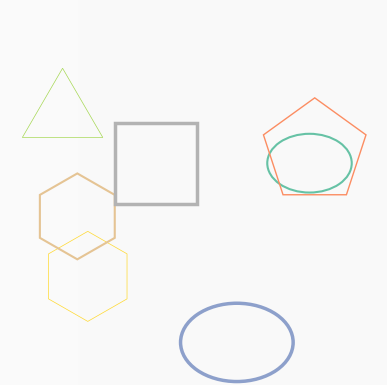[{"shape": "oval", "thickness": 1.5, "radius": 0.54, "center": [0.799, 0.576]}, {"shape": "pentagon", "thickness": 1, "radius": 0.7, "center": [0.812, 0.607]}, {"shape": "oval", "thickness": 2.5, "radius": 0.73, "center": [0.611, 0.111]}, {"shape": "triangle", "thickness": 0.5, "radius": 0.6, "center": [0.161, 0.703]}, {"shape": "hexagon", "thickness": 0.5, "radius": 0.58, "center": [0.227, 0.282]}, {"shape": "hexagon", "thickness": 1.5, "radius": 0.56, "center": [0.2, 0.438]}, {"shape": "square", "thickness": 2.5, "radius": 0.52, "center": [0.403, 0.575]}]